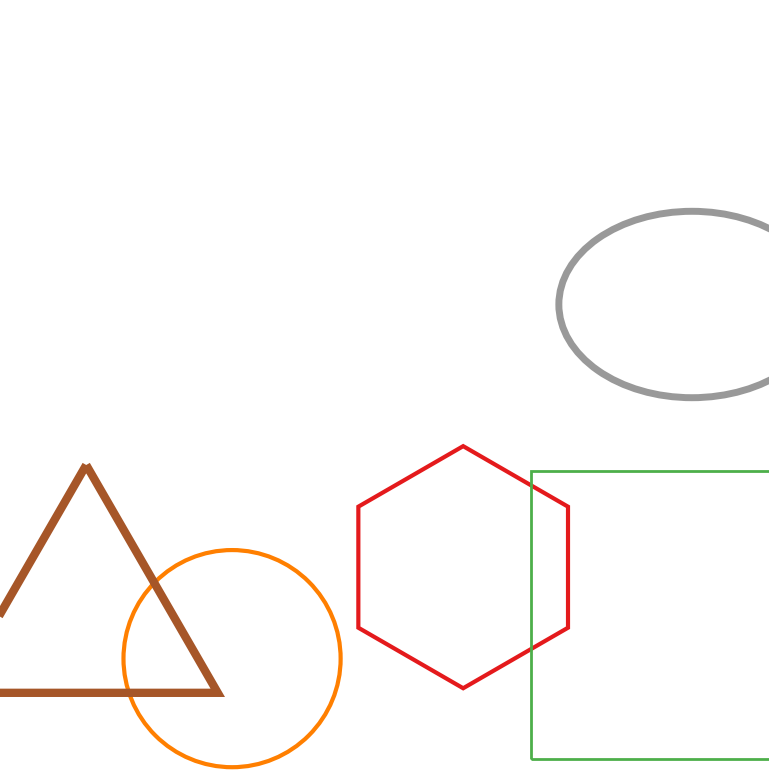[{"shape": "hexagon", "thickness": 1.5, "radius": 0.79, "center": [0.602, 0.263]}, {"shape": "square", "thickness": 1, "radius": 0.93, "center": [0.876, 0.202]}, {"shape": "circle", "thickness": 1.5, "radius": 0.7, "center": [0.301, 0.145]}, {"shape": "triangle", "thickness": 3, "radius": 0.99, "center": [0.112, 0.199]}, {"shape": "oval", "thickness": 2.5, "radius": 0.86, "center": [0.899, 0.605]}]